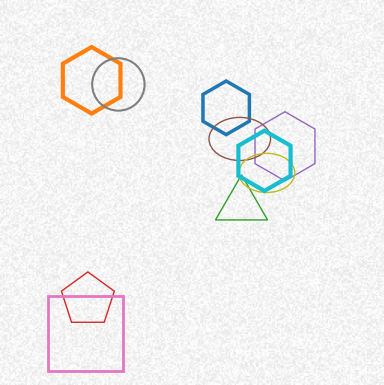[{"shape": "hexagon", "thickness": 2.5, "radius": 0.35, "center": [0.587, 0.72]}, {"shape": "hexagon", "thickness": 3, "radius": 0.43, "center": [0.238, 0.791]}, {"shape": "triangle", "thickness": 1, "radius": 0.39, "center": [0.627, 0.468]}, {"shape": "pentagon", "thickness": 1, "radius": 0.36, "center": [0.228, 0.221]}, {"shape": "hexagon", "thickness": 1, "radius": 0.45, "center": [0.74, 0.62]}, {"shape": "oval", "thickness": 1, "radius": 0.4, "center": [0.623, 0.639]}, {"shape": "square", "thickness": 2, "radius": 0.49, "center": [0.222, 0.134]}, {"shape": "circle", "thickness": 1.5, "radius": 0.34, "center": [0.307, 0.781]}, {"shape": "oval", "thickness": 1, "radius": 0.36, "center": [0.693, 0.551]}, {"shape": "hexagon", "thickness": 3, "radius": 0.39, "center": [0.687, 0.582]}]